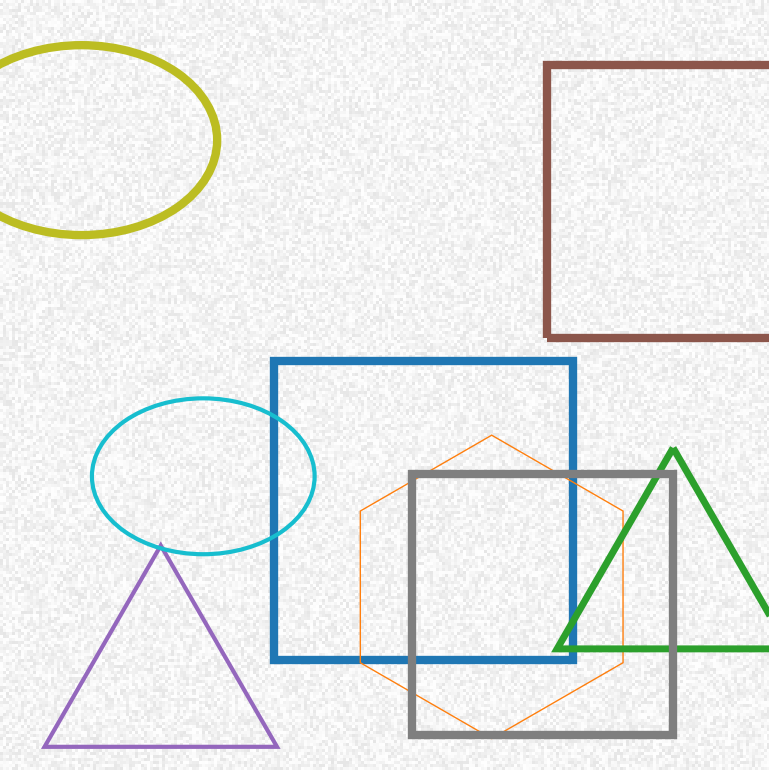[{"shape": "square", "thickness": 3, "radius": 0.97, "center": [0.55, 0.337]}, {"shape": "hexagon", "thickness": 0.5, "radius": 0.98, "center": [0.639, 0.238]}, {"shape": "triangle", "thickness": 2.5, "radius": 0.87, "center": [0.874, 0.244]}, {"shape": "triangle", "thickness": 1.5, "radius": 0.87, "center": [0.209, 0.117]}, {"shape": "square", "thickness": 3, "radius": 0.89, "center": [0.887, 0.738]}, {"shape": "square", "thickness": 3, "radius": 0.85, "center": [0.704, 0.215]}, {"shape": "oval", "thickness": 3, "radius": 0.88, "center": [0.106, 0.818]}, {"shape": "oval", "thickness": 1.5, "radius": 0.72, "center": [0.264, 0.381]}]